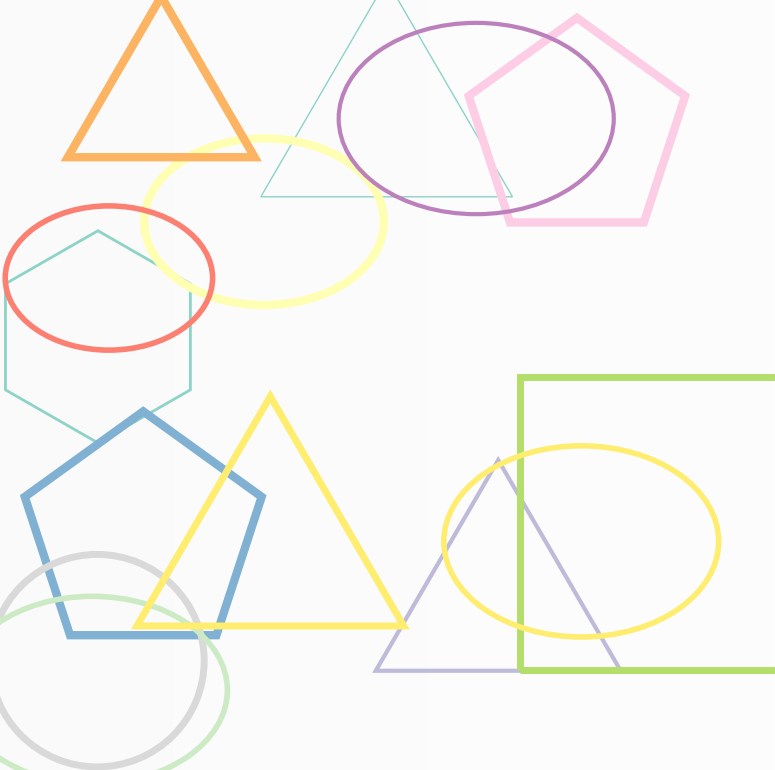[{"shape": "triangle", "thickness": 0.5, "radius": 0.94, "center": [0.499, 0.838]}, {"shape": "hexagon", "thickness": 1, "radius": 0.69, "center": [0.126, 0.563]}, {"shape": "oval", "thickness": 3, "radius": 0.77, "center": [0.341, 0.712]}, {"shape": "triangle", "thickness": 1.5, "radius": 0.91, "center": [0.643, 0.22]}, {"shape": "oval", "thickness": 2, "radius": 0.67, "center": [0.141, 0.639]}, {"shape": "pentagon", "thickness": 3, "radius": 0.8, "center": [0.185, 0.305]}, {"shape": "triangle", "thickness": 3, "radius": 0.7, "center": [0.208, 0.865]}, {"shape": "square", "thickness": 2.5, "radius": 0.95, "center": [0.862, 0.32]}, {"shape": "pentagon", "thickness": 3, "radius": 0.73, "center": [0.744, 0.83]}, {"shape": "circle", "thickness": 2.5, "radius": 0.69, "center": [0.125, 0.142]}, {"shape": "oval", "thickness": 1.5, "radius": 0.89, "center": [0.614, 0.846]}, {"shape": "oval", "thickness": 2, "radius": 0.87, "center": [0.119, 0.104]}, {"shape": "oval", "thickness": 2, "radius": 0.89, "center": [0.75, 0.297]}, {"shape": "triangle", "thickness": 2.5, "radius": 0.99, "center": [0.349, 0.286]}]